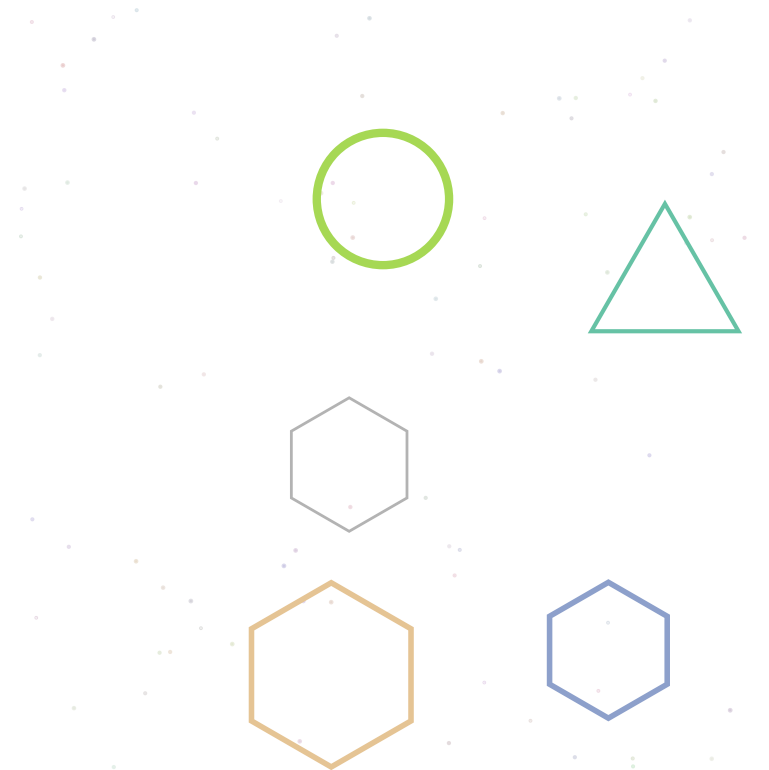[{"shape": "triangle", "thickness": 1.5, "radius": 0.55, "center": [0.864, 0.625]}, {"shape": "hexagon", "thickness": 2, "radius": 0.44, "center": [0.79, 0.156]}, {"shape": "circle", "thickness": 3, "radius": 0.43, "center": [0.497, 0.742]}, {"shape": "hexagon", "thickness": 2, "radius": 0.6, "center": [0.43, 0.124]}, {"shape": "hexagon", "thickness": 1, "radius": 0.43, "center": [0.453, 0.397]}]